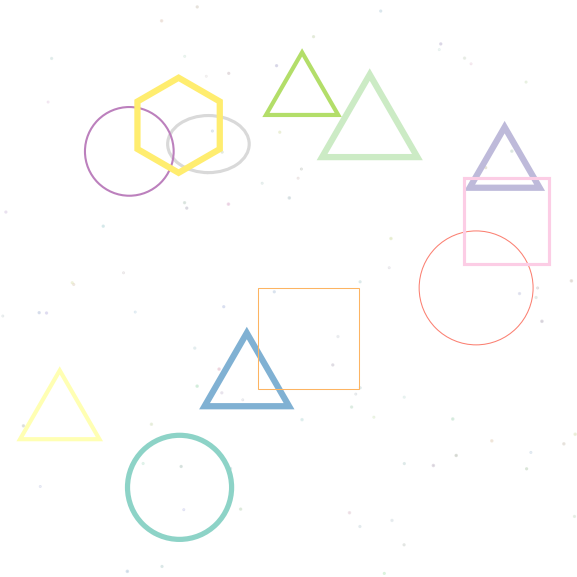[{"shape": "circle", "thickness": 2.5, "radius": 0.45, "center": [0.311, 0.155]}, {"shape": "triangle", "thickness": 2, "radius": 0.4, "center": [0.103, 0.278]}, {"shape": "triangle", "thickness": 3, "radius": 0.35, "center": [0.874, 0.709]}, {"shape": "circle", "thickness": 0.5, "radius": 0.49, "center": [0.824, 0.501]}, {"shape": "triangle", "thickness": 3, "radius": 0.42, "center": [0.427, 0.338]}, {"shape": "square", "thickness": 0.5, "radius": 0.44, "center": [0.534, 0.412]}, {"shape": "triangle", "thickness": 2, "radius": 0.36, "center": [0.523, 0.836]}, {"shape": "square", "thickness": 1.5, "radius": 0.37, "center": [0.877, 0.617]}, {"shape": "oval", "thickness": 1.5, "radius": 0.35, "center": [0.361, 0.75]}, {"shape": "circle", "thickness": 1, "radius": 0.38, "center": [0.224, 0.737]}, {"shape": "triangle", "thickness": 3, "radius": 0.48, "center": [0.64, 0.775]}, {"shape": "hexagon", "thickness": 3, "radius": 0.41, "center": [0.309, 0.782]}]